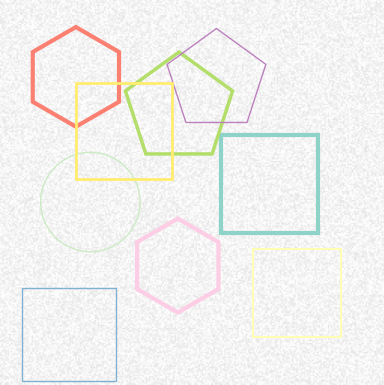[{"shape": "square", "thickness": 3, "radius": 0.63, "center": [0.7, 0.522]}, {"shape": "square", "thickness": 1.5, "radius": 0.57, "center": [0.771, 0.239]}, {"shape": "hexagon", "thickness": 3, "radius": 0.65, "center": [0.197, 0.8]}, {"shape": "square", "thickness": 1, "radius": 0.61, "center": [0.18, 0.13]}, {"shape": "pentagon", "thickness": 2.5, "radius": 0.73, "center": [0.465, 0.718]}, {"shape": "hexagon", "thickness": 3, "radius": 0.61, "center": [0.462, 0.31]}, {"shape": "pentagon", "thickness": 1, "radius": 0.67, "center": [0.562, 0.791]}, {"shape": "circle", "thickness": 1, "radius": 0.65, "center": [0.235, 0.475]}, {"shape": "square", "thickness": 2, "radius": 0.62, "center": [0.323, 0.66]}]